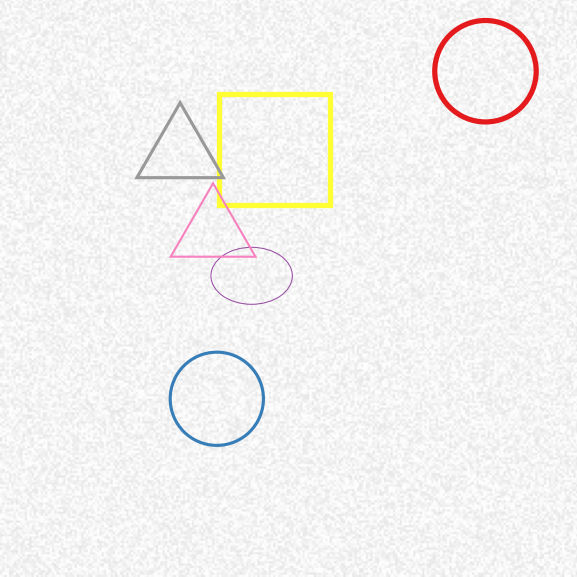[{"shape": "circle", "thickness": 2.5, "radius": 0.44, "center": [0.841, 0.876]}, {"shape": "circle", "thickness": 1.5, "radius": 0.4, "center": [0.375, 0.309]}, {"shape": "oval", "thickness": 0.5, "radius": 0.35, "center": [0.436, 0.522]}, {"shape": "square", "thickness": 2.5, "radius": 0.48, "center": [0.476, 0.74]}, {"shape": "triangle", "thickness": 1, "radius": 0.42, "center": [0.369, 0.597]}, {"shape": "triangle", "thickness": 1.5, "radius": 0.43, "center": [0.312, 0.735]}]